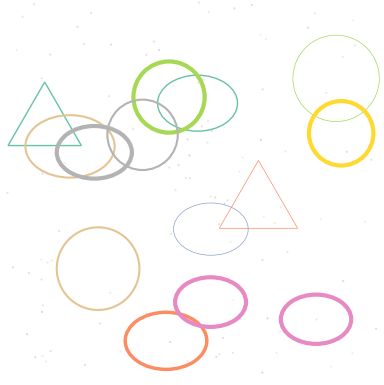[{"shape": "oval", "thickness": 1, "radius": 0.52, "center": [0.513, 0.732]}, {"shape": "triangle", "thickness": 1, "radius": 0.55, "center": [0.116, 0.677]}, {"shape": "triangle", "thickness": 0.5, "radius": 0.59, "center": [0.671, 0.466]}, {"shape": "oval", "thickness": 2.5, "radius": 0.53, "center": [0.431, 0.115]}, {"shape": "oval", "thickness": 0.5, "radius": 0.48, "center": [0.548, 0.405]}, {"shape": "oval", "thickness": 3, "radius": 0.46, "center": [0.821, 0.171]}, {"shape": "oval", "thickness": 3, "radius": 0.46, "center": [0.547, 0.215]}, {"shape": "circle", "thickness": 0.5, "radius": 0.56, "center": [0.873, 0.797]}, {"shape": "circle", "thickness": 3, "radius": 0.46, "center": [0.439, 0.748]}, {"shape": "circle", "thickness": 3, "radius": 0.42, "center": [0.886, 0.654]}, {"shape": "oval", "thickness": 1.5, "radius": 0.58, "center": [0.182, 0.62]}, {"shape": "circle", "thickness": 1.5, "radius": 0.54, "center": [0.255, 0.302]}, {"shape": "oval", "thickness": 3, "radius": 0.49, "center": [0.245, 0.604]}, {"shape": "circle", "thickness": 1.5, "radius": 0.46, "center": [0.37, 0.65]}]